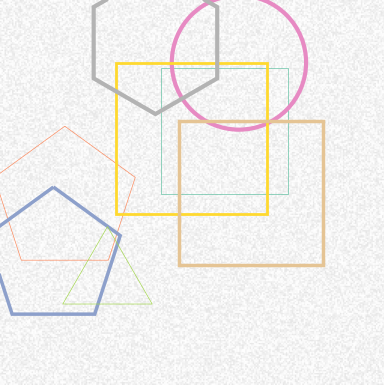[{"shape": "square", "thickness": 0.5, "radius": 0.82, "center": [0.583, 0.659]}, {"shape": "pentagon", "thickness": 0.5, "radius": 0.96, "center": [0.168, 0.48]}, {"shape": "pentagon", "thickness": 2.5, "radius": 0.91, "center": [0.139, 0.332]}, {"shape": "circle", "thickness": 3, "radius": 0.87, "center": [0.621, 0.838]}, {"shape": "triangle", "thickness": 0.5, "radius": 0.67, "center": [0.279, 0.277]}, {"shape": "square", "thickness": 2, "radius": 0.98, "center": [0.498, 0.641]}, {"shape": "square", "thickness": 2.5, "radius": 0.94, "center": [0.653, 0.499]}, {"shape": "hexagon", "thickness": 3, "radius": 0.93, "center": [0.404, 0.889]}]